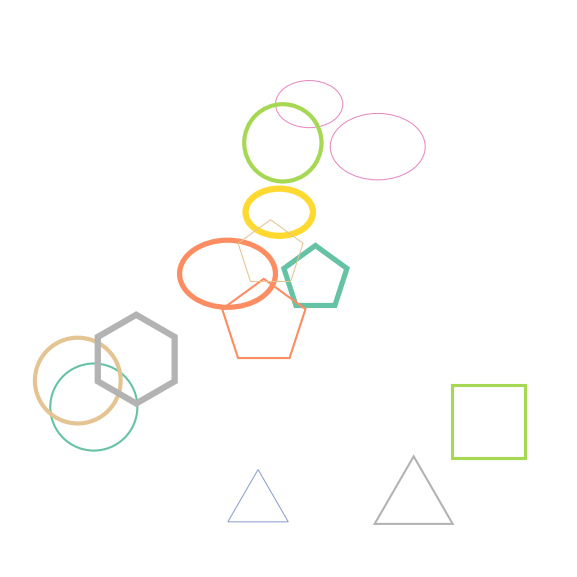[{"shape": "pentagon", "thickness": 2.5, "radius": 0.29, "center": [0.546, 0.517]}, {"shape": "circle", "thickness": 1, "radius": 0.38, "center": [0.162, 0.294]}, {"shape": "oval", "thickness": 2.5, "radius": 0.42, "center": [0.394, 0.525]}, {"shape": "pentagon", "thickness": 1, "radius": 0.38, "center": [0.457, 0.44]}, {"shape": "triangle", "thickness": 0.5, "radius": 0.3, "center": [0.447, 0.126]}, {"shape": "oval", "thickness": 0.5, "radius": 0.41, "center": [0.654, 0.745]}, {"shape": "oval", "thickness": 0.5, "radius": 0.29, "center": [0.535, 0.819]}, {"shape": "square", "thickness": 1.5, "radius": 0.32, "center": [0.846, 0.269]}, {"shape": "circle", "thickness": 2, "radius": 0.33, "center": [0.49, 0.752]}, {"shape": "oval", "thickness": 3, "radius": 0.29, "center": [0.484, 0.632]}, {"shape": "pentagon", "thickness": 0.5, "radius": 0.3, "center": [0.469, 0.56]}, {"shape": "circle", "thickness": 2, "radius": 0.37, "center": [0.135, 0.34]}, {"shape": "hexagon", "thickness": 3, "radius": 0.38, "center": [0.236, 0.377]}, {"shape": "triangle", "thickness": 1, "radius": 0.39, "center": [0.716, 0.131]}]